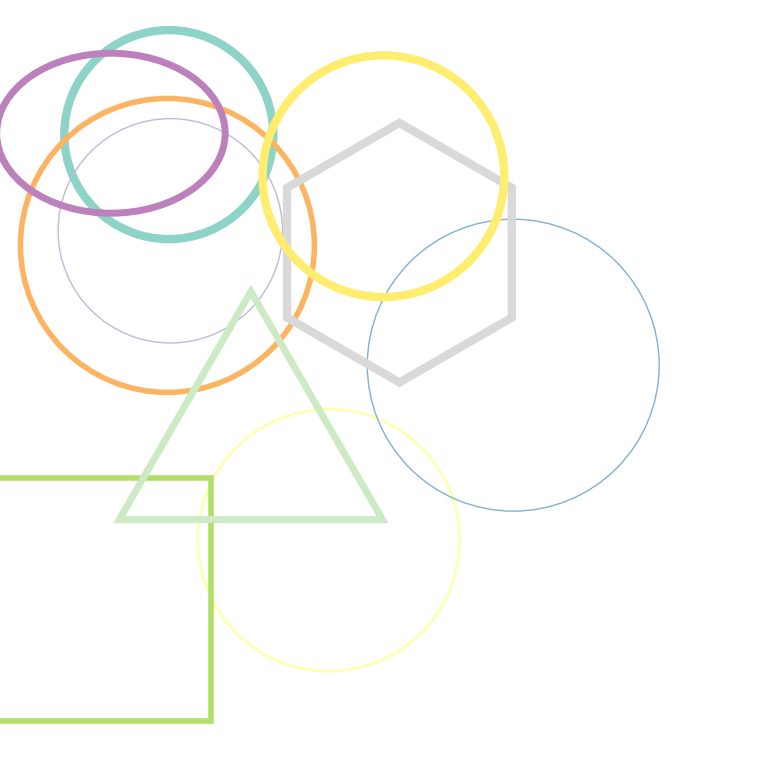[{"shape": "circle", "thickness": 3, "radius": 0.68, "center": [0.219, 0.825]}, {"shape": "circle", "thickness": 1, "radius": 0.85, "center": [0.427, 0.298]}, {"shape": "circle", "thickness": 0.5, "radius": 0.73, "center": [0.221, 0.7]}, {"shape": "circle", "thickness": 0.5, "radius": 0.95, "center": [0.667, 0.526]}, {"shape": "circle", "thickness": 2, "radius": 0.95, "center": [0.217, 0.681]}, {"shape": "square", "thickness": 2, "radius": 0.79, "center": [0.117, 0.222]}, {"shape": "hexagon", "thickness": 3, "radius": 0.84, "center": [0.519, 0.672]}, {"shape": "oval", "thickness": 2.5, "radius": 0.74, "center": [0.144, 0.827]}, {"shape": "triangle", "thickness": 2.5, "radius": 0.99, "center": [0.326, 0.424]}, {"shape": "circle", "thickness": 3, "radius": 0.78, "center": [0.498, 0.771]}]